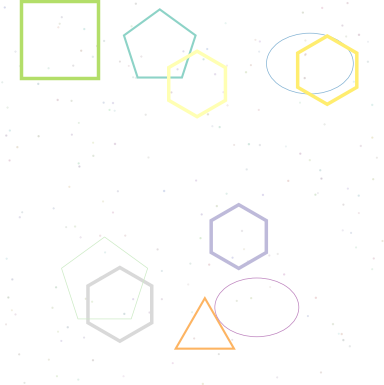[{"shape": "pentagon", "thickness": 1.5, "radius": 0.49, "center": [0.415, 0.878]}, {"shape": "hexagon", "thickness": 2.5, "radius": 0.43, "center": [0.512, 0.782]}, {"shape": "hexagon", "thickness": 2.5, "radius": 0.41, "center": [0.62, 0.386]}, {"shape": "oval", "thickness": 0.5, "radius": 0.56, "center": [0.805, 0.835]}, {"shape": "triangle", "thickness": 1.5, "radius": 0.44, "center": [0.532, 0.138]}, {"shape": "square", "thickness": 2.5, "radius": 0.5, "center": [0.155, 0.897]}, {"shape": "hexagon", "thickness": 2.5, "radius": 0.48, "center": [0.311, 0.21]}, {"shape": "oval", "thickness": 0.5, "radius": 0.55, "center": [0.667, 0.202]}, {"shape": "pentagon", "thickness": 0.5, "radius": 0.59, "center": [0.272, 0.267]}, {"shape": "hexagon", "thickness": 2.5, "radius": 0.44, "center": [0.85, 0.818]}]